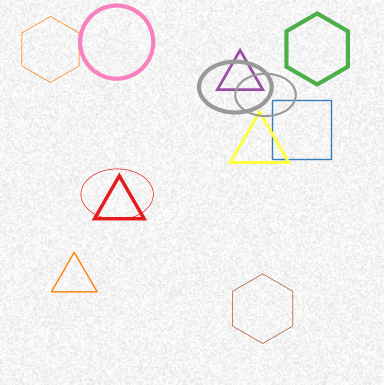[{"shape": "oval", "thickness": 0.5, "radius": 0.47, "center": [0.304, 0.495]}, {"shape": "triangle", "thickness": 2.5, "radius": 0.37, "center": [0.31, 0.469]}, {"shape": "square", "thickness": 1, "radius": 0.39, "center": [0.783, 0.663]}, {"shape": "hexagon", "thickness": 3, "radius": 0.46, "center": [0.824, 0.873]}, {"shape": "triangle", "thickness": 2, "radius": 0.34, "center": [0.624, 0.801]}, {"shape": "triangle", "thickness": 1, "radius": 0.34, "center": [0.193, 0.276]}, {"shape": "hexagon", "thickness": 0.5, "radius": 0.43, "center": [0.131, 0.872]}, {"shape": "triangle", "thickness": 2, "radius": 0.44, "center": [0.674, 0.622]}, {"shape": "hexagon", "thickness": 0.5, "radius": 0.45, "center": [0.682, 0.198]}, {"shape": "circle", "thickness": 3, "radius": 0.48, "center": [0.303, 0.891]}, {"shape": "oval", "thickness": 3, "radius": 0.47, "center": [0.611, 0.774]}, {"shape": "oval", "thickness": 1.5, "radius": 0.39, "center": [0.69, 0.753]}]